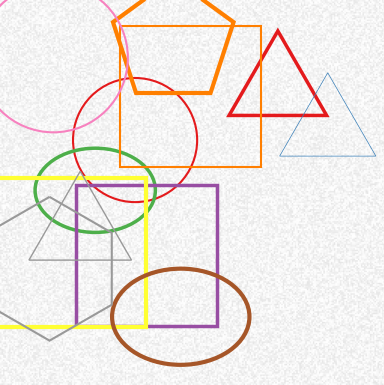[{"shape": "triangle", "thickness": 2.5, "radius": 0.73, "center": [0.722, 0.773]}, {"shape": "circle", "thickness": 1.5, "radius": 0.81, "center": [0.351, 0.636]}, {"shape": "triangle", "thickness": 0.5, "radius": 0.72, "center": [0.851, 0.667]}, {"shape": "oval", "thickness": 2.5, "radius": 0.78, "center": [0.247, 0.506]}, {"shape": "square", "thickness": 2.5, "radius": 0.92, "center": [0.382, 0.336]}, {"shape": "pentagon", "thickness": 3, "radius": 0.82, "center": [0.45, 0.892]}, {"shape": "square", "thickness": 1.5, "radius": 0.91, "center": [0.495, 0.75]}, {"shape": "square", "thickness": 3, "radius": 0.97, "center": [0.186, 0.345]}, {"shape": "oval", "thickness": 3, "radius": 0.89, "center": [0.47, 0.177]}, {"shape": "circle", "thickness": 1.5, "radius": 0.97, "center": [0.139, 0.85]}, {"shape": "hexagon", "thickness": 1.5, "radius": 0.93, "center": [0.129, 0.302]}, {"shape": "triangle", "thickness": 1, "radius": 0.77, "center": [0.208, 0.401]}]